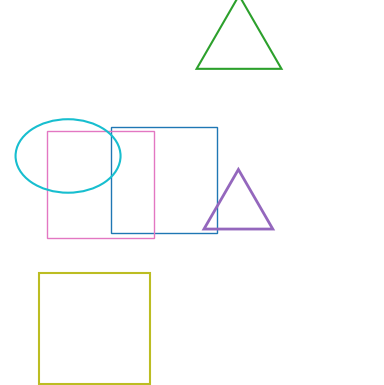[{"shape": "square", "thickness": 1, "radius": 0.68, "center": [0.426, 0.533]}, {"shape": "triangle", "thickness": 1.5, "radius": 0.64, "center": [0.621, 0.885]}, {"shape": "triangle", "thickness": 2, "radius": 0.52, "center": [0.619, 0.457]}, {"shape": "square", "thickness": 1, "radius": 0.7, "center": [0.262, 0.521]}, {"shape": "square", "thickness": 1.5, "radius": 0.72, "center": [0.246, 0.147]}, {"shape": "oval", "thickness": 1.5, "radius": 0.68, "center": [0.177, 0.595]}]